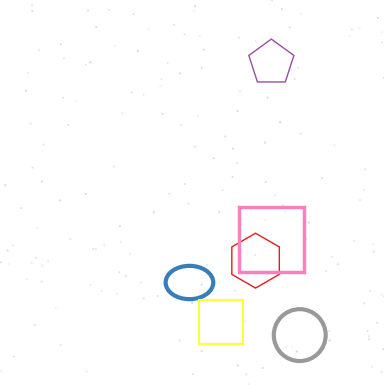[{"shape": "hexagon", "thickness": 1, "radius": 0.36, "center": [0.664, 0.323]}, {"shape": "oval", "thickness": 3, "radius": 0.31, "center": [0.492, 0.266]}, {"shape": "pentagon", "thickness": 1, "radius": 0.31, "center": [0.705, 0.837]}, {"shape": "square", "thickness": 1.5, "radius": 0.29, "center": [0.574, 0.163]}, {"shape": "square", "thickness": 2.5, "radius": 0.42, "center": [0.706, 0.378]}, {"shape": "circle", "thickness": 3, "radius": 0.34, "center": [0.779, 0.13]}]